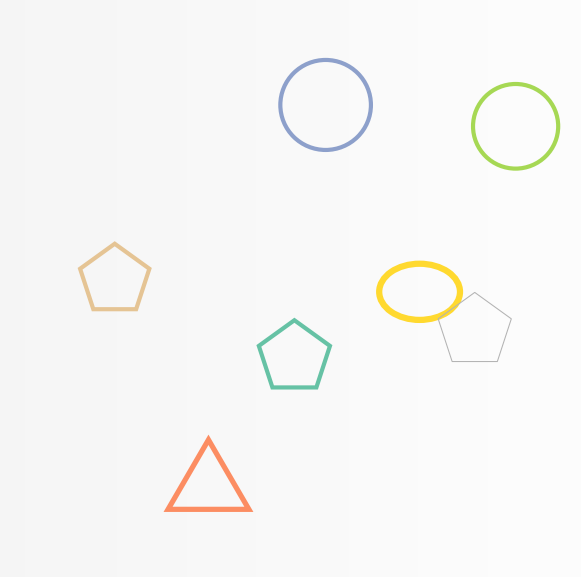[{"shape": "pentagon", "thickness": 2, "radius": 0.32, "center": [0.506, 0.38]}, {"shape": "triangle", "thickness": 2.5, "radius": 0.4, "center": [0.359, 0.157]}, {"shape": "circle", "thickness": 2, "radius": 0.39, "center": [0.56, 0.817]}, {"shape": "circle", "thickness": 2, "radius": 0.37, "center": [0.887, 0.78]}, {"shape": "oval", "thickness": 3, "radius": 0.35, "center": [0.722, 0.494]}, {"shape": "pentagon", "thickness": 2, "radius": 0.31, "center": [0.197, 0.514]}, {"shape": "pentagon", "thickness": 0.5, "radius": 0.33, "center": [0.817, 0.427]}]